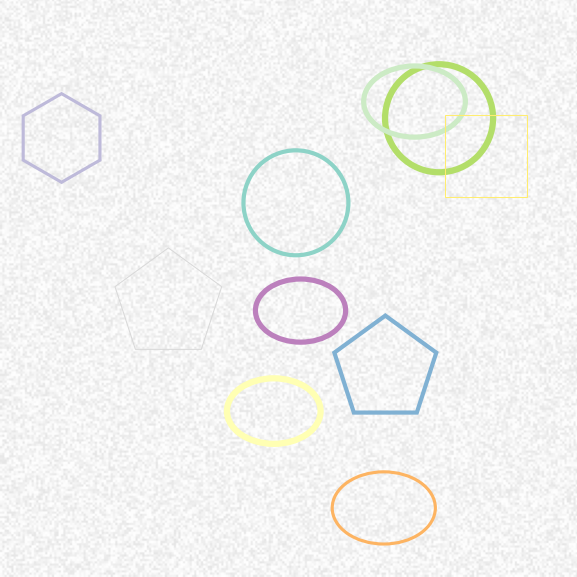[{"shape": "circle", "thickness": 2, "radius": 0.45, "center": [0.512, 0.648]}, {"shape": "oval", "thickness": 3, "radius": 0.41, "center": [0.474, 0.287]}, {"shape": "hexagon", "thickness": 1.5, "radius": 0.38, "center": [0.107, 0.76]}, {"shape": "pentagon", "thickness": 2, "radius": 0.46, "center": [0.667, 0.36]}, {"shape": "oval", "thickness": 1.5, "radius": 0.45, "center": [0.665, 0.12]}, {"shape": "circle", "thickness": 3, "radius": 0.47, "center": [0.76, 0.794]}, {"shape": "pentagon", "thickness": 0.5, "radius": 0.49, "center": [0.292, 0.473]}, {"shape": "oval", "thickness": 2.5, "radius": 0.39, "center": [0.52, 0.461]}, {"shape": "oval", "thickness": 2.5, "radius": 0.44, "center": [0.718, 0.823]}, {"shape": "square", "thickness": 0.5, "radius": 0.35, "center": [0.841, 0.729]}]